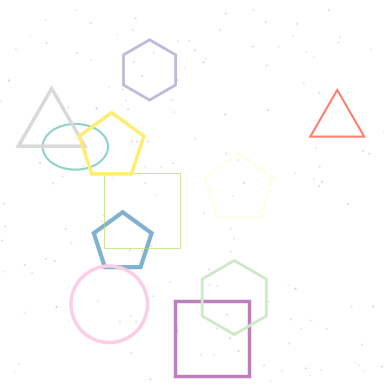[{"shape": "oval", "thickness": 1.5, "radius": 0.42, "center": [0.196, 0.619]}, {"shape": "pentagon", "thickness": 0.5, "radius": 0.46, "center": [0.62, 0.509]}, {"shape": "hexagon", "thickness": 2, "radius": 0.39, "center": [0.389, 0.818]}, {"shape": "triangle", "thickness": 1.5, "radius": 0.4, "center": [0.876, 0.686]}, {"shape": "pentagon", "thickness": 3, "radius": 0.39, "center": [0.319, 0.37]}, {"shape": "square", "thickness": 0.5, "radius": 0.49, "center": [0.369, 0.454]}, {"shape": "circle", "thickness": 2.5, "radius": 0.5, "center": [0.284, 0.21]}, {"shape": "triangle", "thickness": 2.5, "radius": 0.5, "center": [0.134, 0.67]}, {"shape": "square", "thickness": 2.5, "radius": 0.48, "center": [0.55, 0.121]}, {"shape": "hexagon", "thickness": 2, "radius": 0.48, "center": [0.608, 0.227]}, {"shape": "pentagon", "thickness": 2.5, "radius": 0.44, "center": [0.29, 0.619]}]